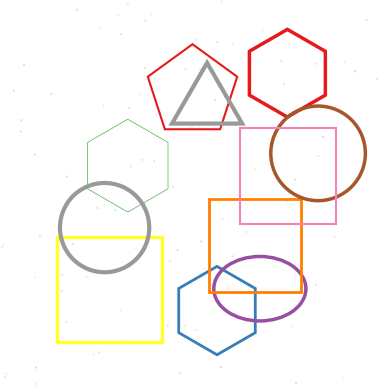[{"shape": "hexagon", "thickness": 2.5, "radius": 0.57, "center": [0.746, 0.81]}, {"shape": "pentagon", "thickness": 1.5, "radius": 0.61, "center": [0.5, 0.763]}, {"shape": "hexagon", "thickness": 2, "radius": 0.57, "center": [0.564, 0.193]}, {"shape": "hexagon", "thickness": 0.5, "radius": 0.6, "center": [0.332, 0.57]}, {"shape": "oval", "thickness": 2.5, "radius": 0.6, "center": [0.675, 0.25]}, {"shape": "square", "thickness": 2, "radius": 0.6, "center": [0.662, 0.363]}, {"shape": "square", "thickness": 2.5, "radius": 0.68, "center": [0.283, 0.249]}, {"shape": "circle", "thickness": 2.5, "radius": 0.61, "center": [0.826, 0.602]}, {"shape": "square", "thickness": 1.5, "radius": 0.62, "center": [0.748, 0.543]}, {"shape": "triangle", "thickness": 3, "radius": 0.53, "center": [0.538, 0.732]}, {"shape": "circle", "thickness": 3, "radius": 0.58, "center": [0.272, 0.409]}]